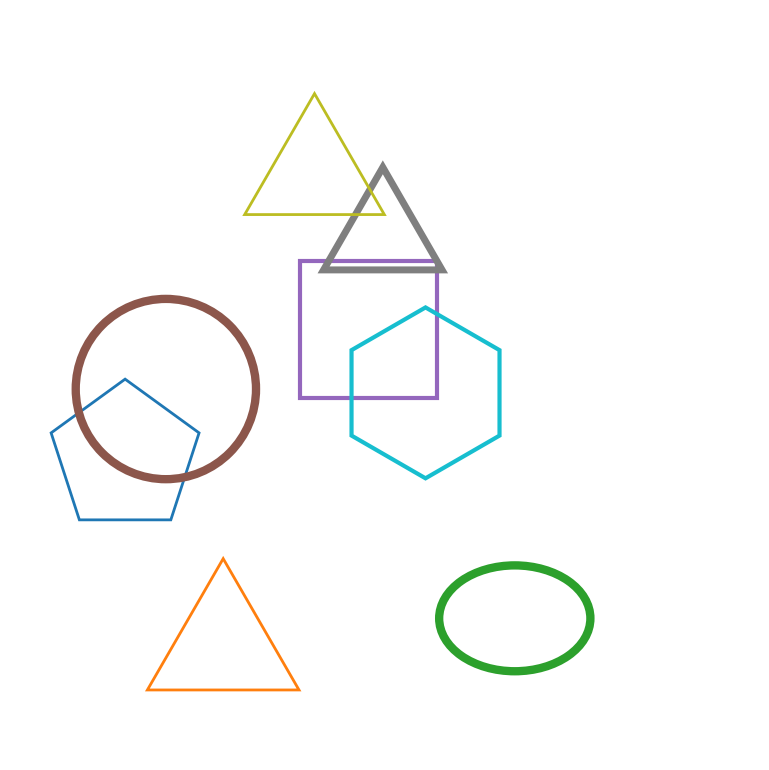[{"shape": "pentagon", "thickness": 1, "radius": 0.51, "center": [0.162, 0.407]}, {"shape": "triangle", "thickness": 1, "radius": 0.57, "center": [0.29, 0.161]}, {"shape": "oval", "thickness": 3, "radius": 0.49, "center": [0.669, 0.197]}, {"shape": "square", "thickness": 1.5, "radius": 0.44, "center": [0.479, 0.572]}, {"shape": "circle", "thickness": 3, "radius": 0.59, "center": [0.215, 0.495]}, {"shape": "triangle", "thickness": 2.5, "radius": 0.44, "center": [0.497, 0.694]}, {"shape": "triangle", "thickness": 1, "radius": 0.52, "center": [0.408, 0.774]}, {"shape": "hexagon", "thickness": 1.5, "radius": 0.55, "center": [0.553, 0.49]}]